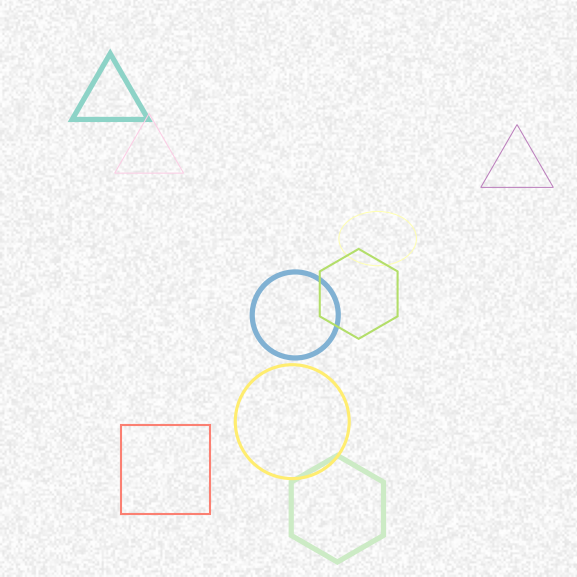[{"shape": "triangle", "thickness": 2.5, "radius": 0.38, "center": [0.191, 0.83]}, {"shape": "oval", "thickness": 0.5, "radius": 0.34, "center": [0.654, 0.586]}, {"shape": "square", "thickness": 1, "radius": 0.38, "center": [0.287, 0.186]}, {"shape": "circle", "thickness": 2.5, "radius": 0.37, "center": [0.511, 0.454]}, {"shape": "hexagon", "thickness": 1, "radius": 0.39, "center": [0.621, 0.49]}, {"shape": "triangle", "thickness": 0.5, "radius": 0.34, "center": [0.258, 0.734]}, {"shape": "triangle", "thickness": 0.5, "radius": 0.36, "center": [0.895, 0.711]}, {"shape": "hexagon", "thickness": 2.5, "radius": 0.46, "center": [0.584, 0.118]}, {"shape": "circle", "thickness": 1.5, "radius": 0.49, "center": [0.506, 0.269]}]